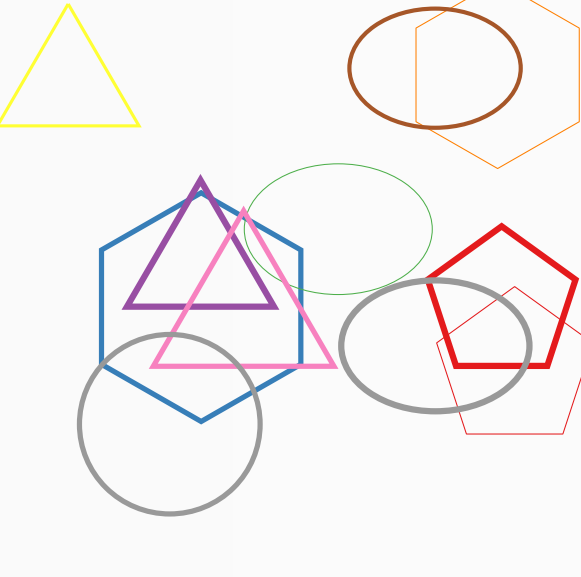[{"shape": "pentagon", "thickness": 0.5, "radius": 0.71, "center": [0.885, 0.362]}, {"shape": "pentagon", "thickness": 3, "radius": 0.67, "center": [0.863, 0.474]}, {"shape": "hexagon", "thickness": 2.5, "radius": 0.99, "center": [0.346, 0.467]}, {"shape": "oval", "thickness": 0.5, "radius": 0.81, "center": [0.582, 0.602]}, {"shape": "triangle", "thickness": 3, "radius": 0.73, "center": [0.345, 0.541]}, {"shape": "hexagon", "thickness": 0.5, "radius": 0.81, "center": [0.856, 0.869]}, {"shape": "triangle", "thickness": 1.5, "radius": 0.7, "center": [0.117, 0.852]}, {"shape": "oval", "thickness": 2, "radius": 0.74, "center": [0.748, 0.881]}, {"shape": "triangle", "thickness": 2.5, "radius": 0.9, "center": [0.419, 0.455]}, {"shape": "circle", "thickness": 2.5, "radius": 0.78, "center": [0.292, 0.265]}, {"shape": "oval", "thickness": 3, "radius": 0.81, "center": [0.749, 0.4]}]